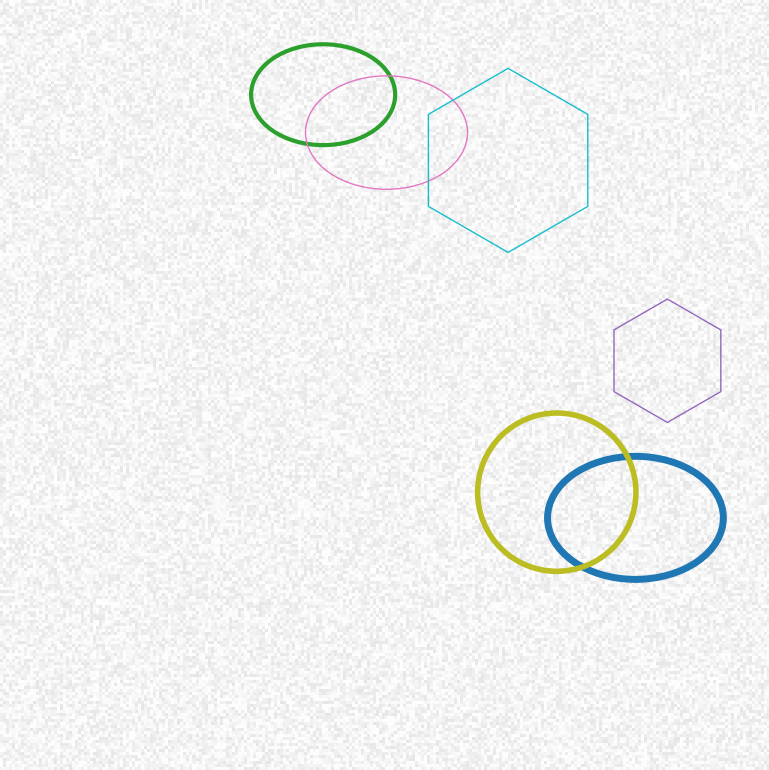[{"shape": "oval", "thickness": 2.5, "radius": 0.57, "center": [0.825, 0.327]}, {"shape": "oval", "thickness": 1.5, "radius": 0.47, "center": [0.42, 0.877]}, {"shape": "hexagon", "thickness": 0.5, "radius": 0.4, "center": [0.867, 0.531]}, {"shape": "oval", "thickness": 0.5, "radius": 0.53, "center": [0.502, 0.828]}, {"shape": "circle", "thickness": 2, "radius": 0.51, "center": [0.723, 0.361]}, {"shape": "hexagon", "thickness": 0.5, "radius": 0.6, "center": [0.66, 0.792]}]